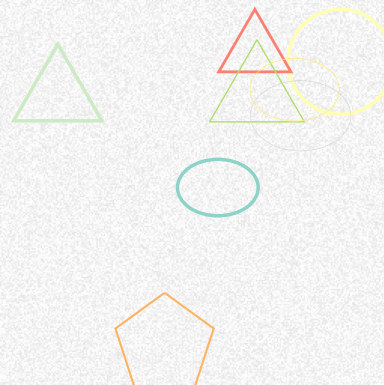[{"shape": "oval", "thickness": 2.5, "radius": 0.52, "center": [0.566, 0.513]}, {"shape": "circle", "thickness": 2.5, "radius": 0.68, "center": [0.884, 0.84]}, {"shape": "triangle", "thickness": 2, "radius": 0.54, "center": [0.662, 0.868]}, {"shape": "pentagon", "thickness": 1.5, "radius": 0.67, "center": [0.427, 0.105]}, {"shape": "triangle", "thickness": 1, "radius": 0.71, "center": [0.668, 0.755]}, {"shape": "oval", "thickness": 0.5, "radius": 0.65, "center": [0.781, 0.699]}, {"shape": "triangle", "thickness": 2.5, "radius": 0.66, "center": [0.15, 0.752]}, {"shape": "oval", "thickness": 0.5, "radius": 0.58, "center": [0.766, 0.767]}]